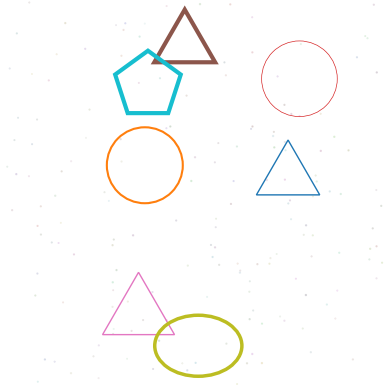[{"shape": "triangle", "thickness": 1, "radius": 0.47, "center": [0.748, 0.541]}, {"shape": "circle", "thickness": 1.5, "radius": 0.49, "center": [0.376, 0.571]}, {"shape": "circle", "thickness": 0.5, "radius": 0.49, "center": [0.778, 0.795]}, {"shape": "triangle", "thickness": 3, "radius": 0.46, "center": [0.48, 0.884]}, {"shape": "triangle", "thickness": 1, "radius": 0.54, "center": [0.36, 0.185]}, {"shape": "oval", "thickness": 2.5, "radius": 0.57, "center": [0.515, 0.102]}, {"shape": "pentagon", "thickness": 3, "radius": 0.45, "center": [0.384, 0.779]}]